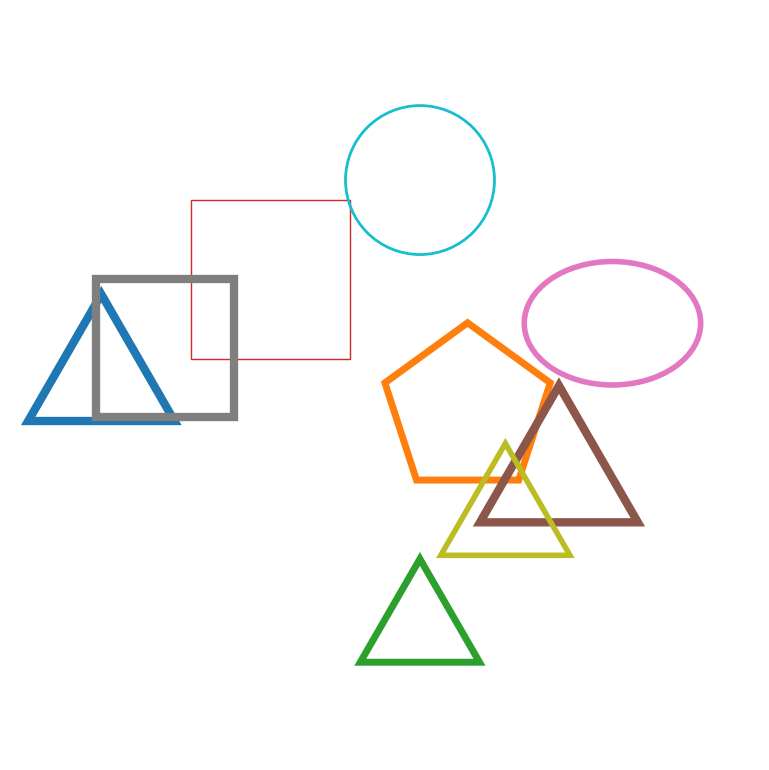[{"shape": "triangle", "thickness": 3, "radius": 0.55, "center": [0.132, 0.508]}, {"shape": "pentagon", "thickness": 2.5, "radius": 0.56, "center": [0.607, 0.468]}, {"shape": "triangle", "thickness": 2.5, "radius": 0.45, "center": [0.545, 0.185]}, {"shape": "square", "thickness": 0.5, "radius": 0.52, "center": [0.351, 0.637]}, {"shape": "triangle", "thickness": 3, "radius": 0.59, "center": [0.726, 0.381]}, {"shape": "oval", "thickness": 2, "radius": 0.57, "center": [0.795, 0.58]}, {"shape": "square", "thickness": 3, "radius": 0.45, "center": [0.214, 0.548]}, {"shape": "triangle", "thickness": 2, "radius": 0.48, "center": [0.656, 0.327]}, {"shape": "circle", "thickness": 1, "radius": 0.48, "center": [0.545, 0.766]}]